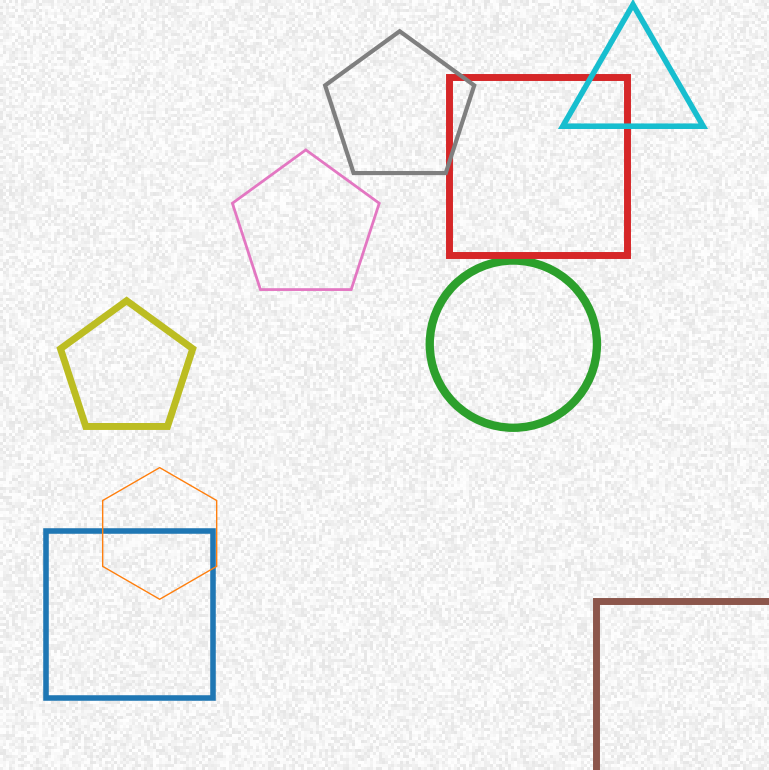[{"shape": "square", "thickness": 2, "radius": 0.54, "center": [0.168, 0.202]}, {"shape": "hexagon", "thickness": 0.5, "radius": 0.43, "center": [0.207, 0.307]}, {"shape": "circle", "thickness": 3, "radius": 0.54, "center": [0.667, 0.553]}, {"shape": "square", "thickness": 2.5, "radius": 0.58, "center": [0.698, 0.784]}, {"shape": "square", "thickness": 2.5, "radius": 0.57, "center": [0.889, 0.105]}, {"shape": "pentagon", "thickness": 1, "radius": 0.5, "center": [0.397, 0.705]}, {"shape": "pentagon", "thickness": 1.5, "radius": 0.51, "center": [0.519, 0.858]}, {"shape": "pentagon", "thickness": 2.5, "radius": 0.45, "center": [0.164, 0.519]}, {"shape": "triangle", "thickness": 2, "radius": 0.53, "center": [0.822, 0.889]}]